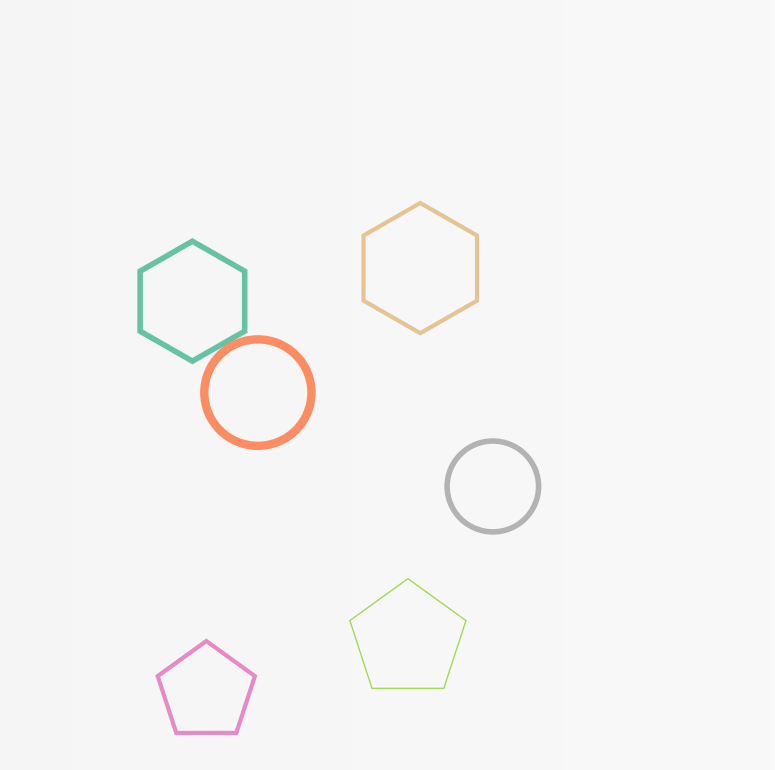[{"shape": "hexagon", "thickness": 2, "radius": 0.39, "center": [0.248, 0.609]}, {"shape": "circle", "thickness": 3, "radius": 0.35, "center": [0.333, 0.49]}, {"shape": "pentagon", "thickness": 1.5, "radius": 0.33, "center": [0.266, 0.102]}, {"shape": "pentagon", "thickness": 0.5, "radius": 0.39, "center": [0.526, 0.17]}, {"shape": "hexagon", "thickness": 1.5, "radius": 0.42, "center": [0.542, 0.652]}, {"shape": "circle", "thickness": 2, "radius": 0.3, "center": [0.636, 0.368]}]